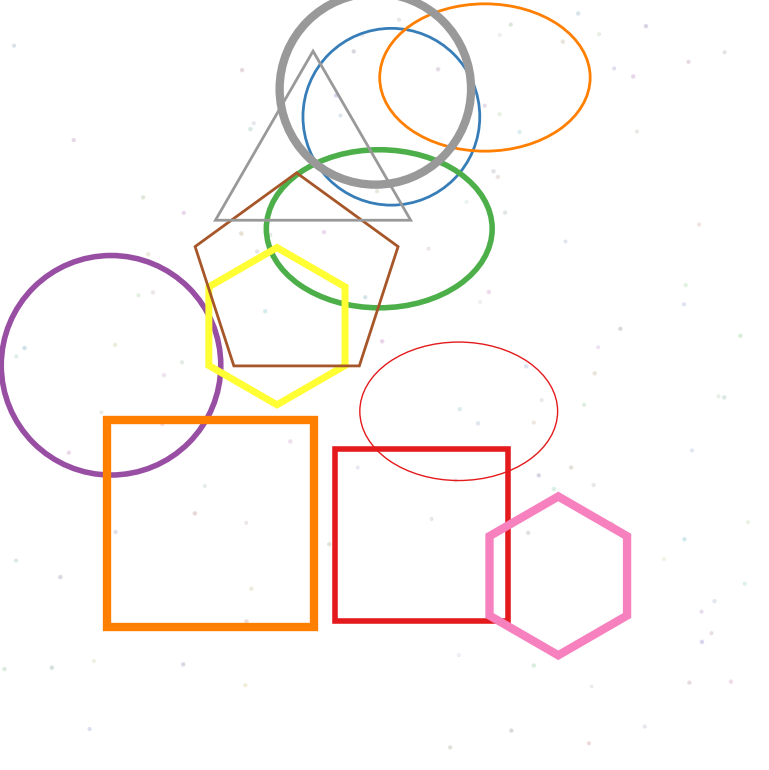[{"shape": "oval", "thickness": 0.5, "radius": 0.64, "center": [0.596, 0.466]}, {"shape": "square", "thickness": 2, "radius": 0.56, "center": [0.547, 0.305]}, {"shape": "circle", "thickness": 1, "radius": 0.57, "center": [0.508, 0.848]}, {"shape": "oval", "thickness": 2, "radius": 0.73, "center": [0.493, 0.703]}, {"shape": "circle", "thickness": 2, "radius": 0.71, "center": [0.144, 0.526]}, {"shape": "oval", "thickness": 1, "radius": 0.68, "center": [0.63, 0.899]}, {"shape": "square", "thickness": 3, "radius": 0.67, "center": [0.273, 0.32]}, {"shape": "hexagon", "thickness": 2.5, "radius": 0.51, "center": [0.36, 0.576]}, {"shape": "pentagon", "thickness": 1, "radius": 0.69, "center": [0.385, 0.637]}, {"shape": "hexagon", "thickness": 3, "radius": 0.52, "center": [0.725, 0.252]}, {"shape": "triangle", "thickness": 1, "radius": 0.73, "center": [0.407, 0.787]}, {"shape": "circle", "thickness": 3, "radius": 0.62, "center": [0.487, 0.885]}]